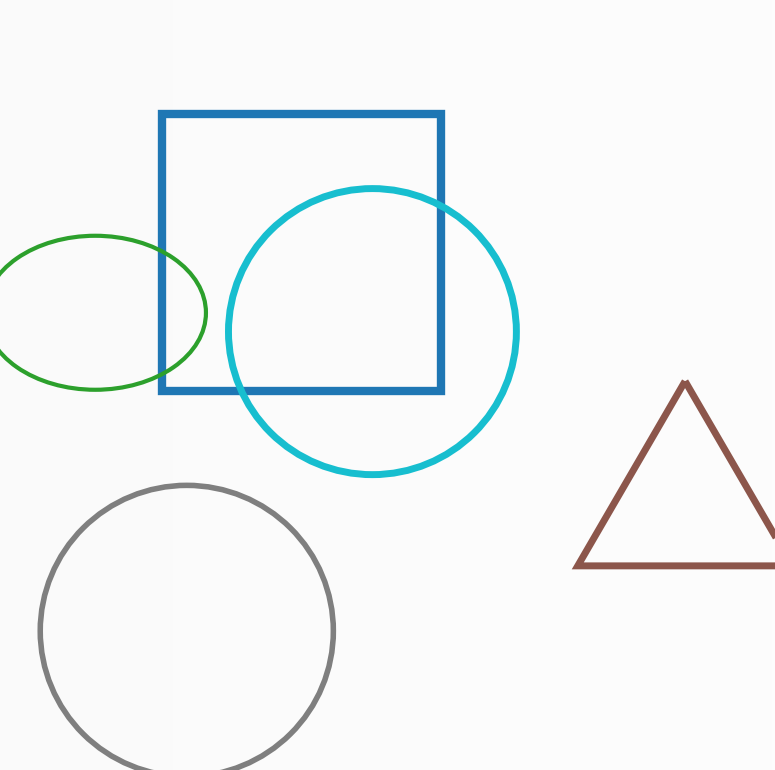[{"shape": "square", "thickness": 3, "radius": 0.9, "center": [0.39, 0.672]}, {"shape": "oval", "thickness": 1.5, "radius": 0.71, "center": [0.123, 0.594]}, {"shape": "triangle", "thickness": 2.5, "radius": 0.8, "center": [0.884, 0.345]}, {"shape": "circle", "thickness": 2, "radius": 0.95, "center": [0.241, 0.181]}, {"shape": "circle", "thickness": 2.5, "radius": 0.93, "center": [0.481, 0.569]}]